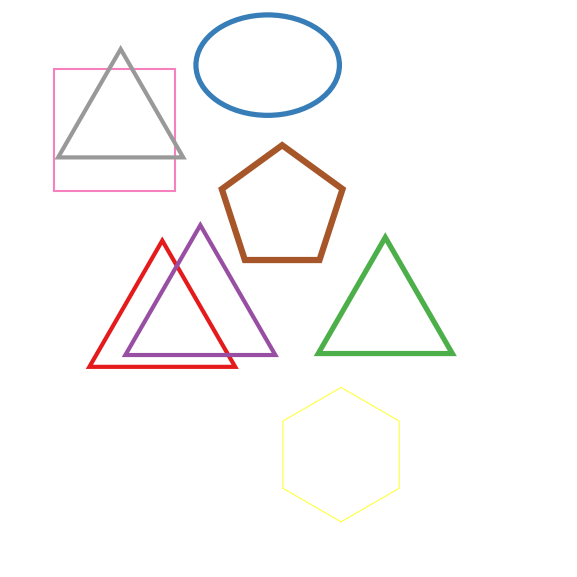[{"shape": "triangle", "thickness": 2, "radius": 0.73, "center": [0.281, 0.437]}, {"shape": "oval", "thickness": 2.5, "radius": 0.62, "center": [0.464, 0.886]}, {"shape": "triangle", "thickness": 2.5, "radius": 0.67, "center": [0.667, 0.454]}, {"shape": "triangle", "thickness": 2, "radius": 0.75, "center": [0.347, 0.459]}, {"shape": "hexagon", "thickness": 0.5, "radius": 0.58, "center": [0.591, 0.212]}, {"shape": "pentagon", "thickness": 3, "radius": 0.55, "center": [0.489, 0.638]}, {"shape": "square", "thickness": 1, "radius": 0.53, "center": [0.198, 0.774]}, {"shape": "triangle", "thickness": 2, "radius": 0.63, "center": [0.209, 0.789]}]